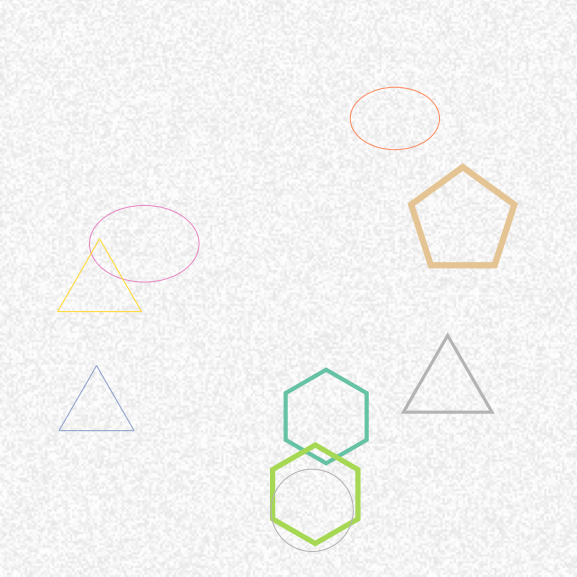[{"shape": "hexagon", "thickness": 2, "radius": 0.4, "center": [0.565, 0.278]}, {"shape": "oval", "thickness": 0.5, "radius": 0.39, "center": [0.684, 0.794]}, {"shape": "triangle", "thickness": 0.5, "radius": 0.38, "center": [0.167, 0.291]}, {"shape": "oval", "thickness": 0.5, "radius": 0.47, "center": [0.25, 0.577]}, {"shape": "hexagon", "thickness": 2.5, "radius": 0.43, "center": [0.546, 0.143]}, {"shape": "triangle", "thickness": 0.5, "radius": 0.42, "center": [0.172, 0.502]}, {"shape": "pentagon", "thickness": 3, "radius": 0.47, "center": [0.801, 0.616]}, {"shape": "triangle", "thickness": 1.5, "radius": 0.44, "center": [0.775, 0.33]}, {"shape": "circle", "thickness": 0.5, "radius": 0.36, "center": [0.54, 0.115]}]